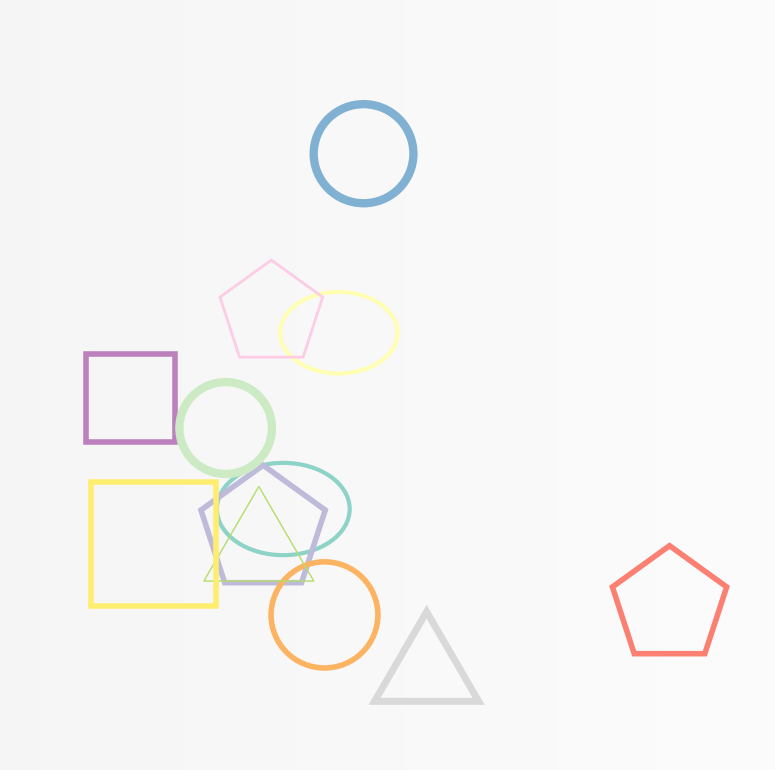[{"shape": "oval", "thickness": 1.5, "radius": 0.43, "center": [0.366, 0.339]}, {"shape": "oval", "thickness": 1.5, "radius": 0.38, "center": [0.437, 0.568]}, {"shape": "pentagon", "thickness": 2, "radius": 0.42, "center": [0.339, 0.311]}, {"shape": "pentagon", "thickness": 2, "radius": 0.39, "center": [0.864, 0.214]}, {"shape": "circle", "thickness": 3, "radius": 0.32, "center": [0.469, 0.8]}, {"shape": "circle", "thickness": 2, "radius": 0.34, "center": [0.419, 0.201]}, {"shape": "triangle", "thickness": 0.5, "radius": 0.41, "center": [0.334, 0.286]}, {"shape": "pentagon", "thickness": 1, "radius": 0.35, "center": [0.35, 0.593]}, {"shape": "triangle", "thickness": 2.5, "radius": 0.39, "center": [0.55, 0.128]}, {"shape": "square", "thickness": 2, "radius": 0.29, "center": [0.168, 0.483]}, {"shape": "circle", "thickness": 3, "radius": 0.3, "center": [0.291, 0.444]}, {"shape": "square", "thickness": 2, "radius": 0.4, "center": [0.198, 0.293]}]